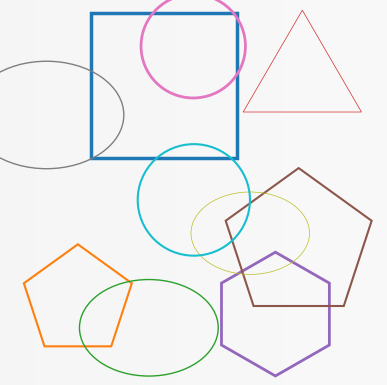[{"shape": "square", "thickness": 2.5, "radius": 0.94, "center": [0.423, 0.778]}, {"shape": "pentagon", "thickness": 1.5, "radius": 0.73, "center": [0.201, 0.219]}, {"shape": "oval", "thickness": 1, "radius": 0.9, "center": [0.384, 0.149]}, {"shape": "triangle", "thickness": 0.5, "radius": 0.88, "center": [0.78, 0.797]}, {"shape": "hexagon", "thickness": 2, "radius": 0.8, "center": [0.711, 0.184]}, {"shape": "pentagon", "thickness": 1.5, "radius": 0.99, "center": [0.771, 0.365]}, {"shape": "circle", "thickness": 2, "radius": 0.67, "center": [0.499, 0.88]}, {"shape": "oval", "thickness": 1, "radius": 1.0, "center": [0.12, 0.701]}, {"shape": "oval", "thickness": 0.5, "radius": 0.76, "center": [0.646, 0.394]}, {"shape": "circle", "thickness": 1.5, "radius": 0.72, "center": [0.5, 0.481]}]